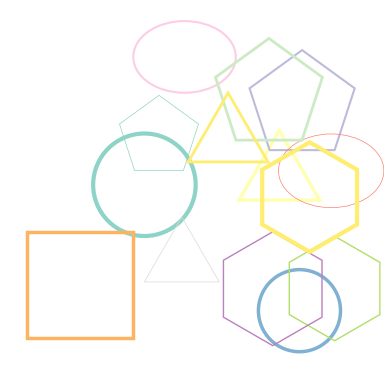[{"shape": "pentagon", "thickness": 0.5, "radius": 0.54, "center": [0.413, 0.644]}, {"shape": "circle", "thickness": 3, "radius": 0.67, "center": [0.375, 0.52]}, {"shape": "triangle", "thickness": 2.5, "radius": 0.6, "center": [0.726, 0.54]}, {"shape": "pentagon", "thickness": 1.5, "radius": 0.72, "center": [0.785, 0.726]}, {"shape": "oval", "thickness": 0.5, "radius": 0.68, "center": [0.86, 0.556]}, {"shape": "circle", "thickness": 2.5, "radius": 0.53, "center": [0.778, 0.193]}, {"shape": "square", "thickness": 2.5, "radius": 0.69, "center": [0.209, 0.259]}, {"shape": "hexagon", "thickness": 1, "radius": 0.68, "center": [0.869, 0.251]}, {"shape": "oval", "thickness": 1.5, "radius": 0.67, "center": [0.479, 0.852]}, {"shape": "triangle", "thickness": 0.5, "radius": 0.56, "center": [0.472, 0.324]}, {"shape": "hexagon", "thickness": 1, "radius": 0.74, "center": [0.708, 0.25]}, {"shape": "pentagon", "thickness": 2, "radius": 0.73, "center": [0.699, 0.754]}, {"shape": "hexagon", "thickness": 3, "radius": 0.71, "center": [0.804, 0.488]}, {"shape": "triangle", "thickness": 2, "radius": 0.6, "center": [0.592, 0.639]}]